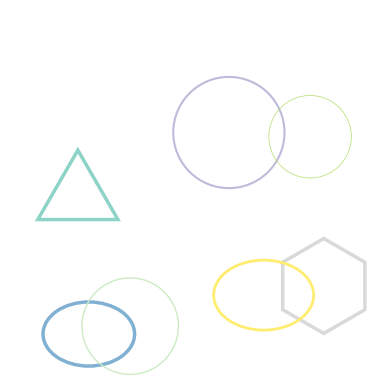[{"shape": "triangle", "thickness": 2.5, "radius": 0.6, "center": [0.202, 0.49]}, {"shape": "circle", "thickness": 1.5, "radius": 0.72, "center": [0.594, 0.656]}, {"shape": "oval", "thickness": 2.5, "radius": 0.59, "center": [0.231, 0.132]}, {"shape": "circle", "thickness": 0.5, "radius": 0.54, "center": [0.805, 0.645]}, {"shape": "hexagon", "thickness": 2.5, "radius": 0.62, "center": [0.841, 0.257]}, {"shape": "circle", "thickness": 1, "radius": 0.63, "center": [0.338, 0.153]}, {"shape": "oval", "thickness": 2, "radius": 0.65, "center": [0.685, 0.233]}]